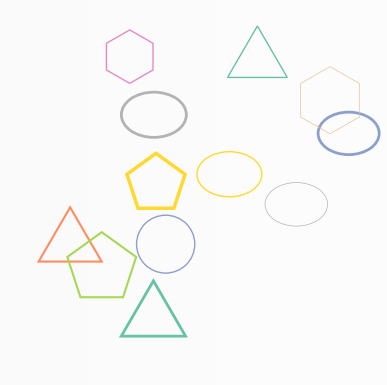[{"shape": "triangle", "thickness": 2, "radius": 0.48, "center": [0.396, 0.175]}, {"shape": "triangle", "thickness": 1, "radius": 0.45, "center": [0.664, 0.843]}, {"shape": "triangle", "thickness": 1.5, "radius": 0.47, "center": [0.181, 0.368]}, {"shape": "oval", "thickness": 2, "radius": 0.39, "center": [0.9, 0.654]}, {"shape": "circle", "thickness": 1, "radius": 0.38, "center": [0.428, 0.366]}, {"shape": "hexagon", "thickness": 1, "radius": 0.35, "center": [0.335, 0.853]}, {"shape": "pentagon", "thickness": 1.5, "radius": 0.47, "center": [0.263, 0.304]}, {"shape": "oval", "thickness": 1, "radius": 0.42, "center": [0.592, 0.547]}, {"shape": "pentagon", "thickness": 2.5, "radius": 0.39, "center": [0.403, 0.523]}, {"shape": "hexagon", "thickness": 0.5, "radius": 0.44, "center": [0.852, 0.74]}, {"shape": "oval", "thickness": 2, "radius": 0.42, "center": [0.397, 0.702]}, {"shape": "oval", "thickness": 0.5, "radius": 0.4, "center": [0.765, 0.469]}]